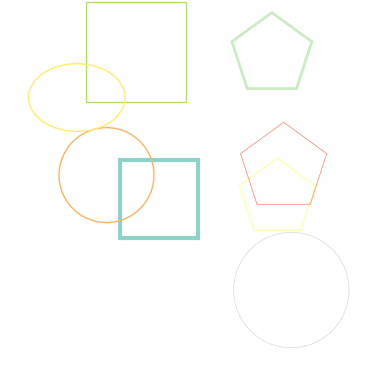[{"shape": "square", "thickness": 3, "radius": 0.5, "center": [0.412, 0.483]}, {"shape": "pentagon", "thickness": 1, "radius": 0.52, "center": [0.72, 0.486]}, {"shape": "pentagon", "thickness": 0.5, "radius": 0.59, "center": [0.737, 0.565]}, {"shape": "circle", "thickness": 1, "radius": 0.62, "center": [0.277, 0.545]}, {"shape": "square", "thickness": 1, "radius": 0.65, "center": [0.353, 0.864]}, {"shape": "circle", "thickness": 0.5, "radius": 0.75, "center": [0.757, 0.247]}, {"shape": "pentagon", "thickness": 2, "radius": 0.55, "center": [0.706, 0.858]}, {"shape": "oval", "thickness": 1, "radius": 0.63, "center": [0.199, 0.747]}]